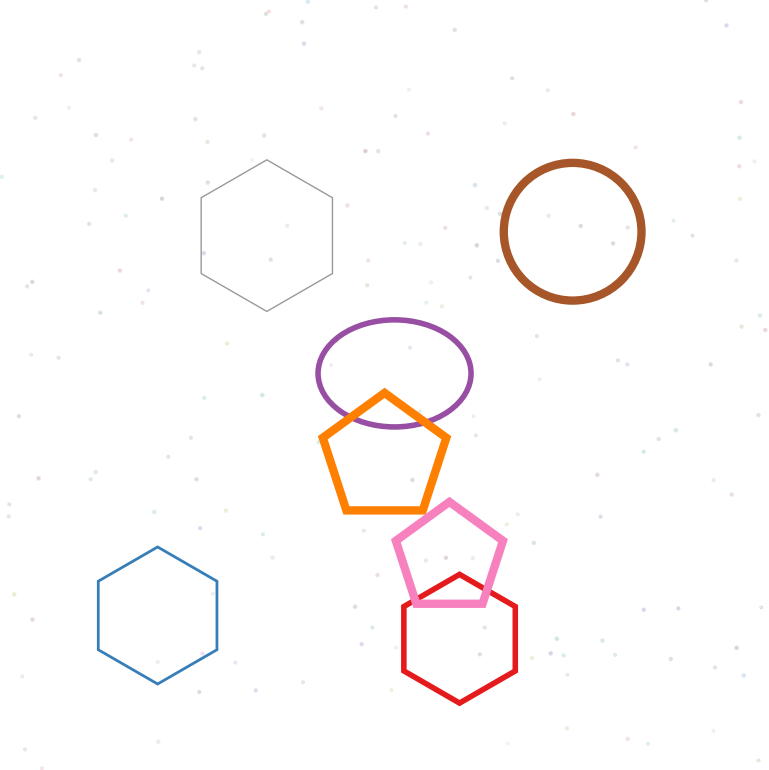[{"shape": "hexagon", "thickness": 2, "radius": 0.42, "center": [0.597, 0.17]}, {"shape": "hexagon", "thickness": 1, "radius": 0.44, "center": [0.205, 0.201]}, {"shape": "oval", "thickness": 2, "radius": 0.5, "center": [0.512, 0.515]}, {"shape": "pentagon", "thickness": 3, "radius": 0.42, "center": [0.499, 0.405]}, {"shape": "circle", "thickness": 3, "radius": 0.45, "center": [0.744, 0.699]}, {"shape": "pentagon", "thickness": 3, "radius": 0.37, "center": [0.584, 0.275]}, {"shape": "hexagon", "thickness": 0.5, "radius": 0.49, "center": [0.347, 0.694]}]